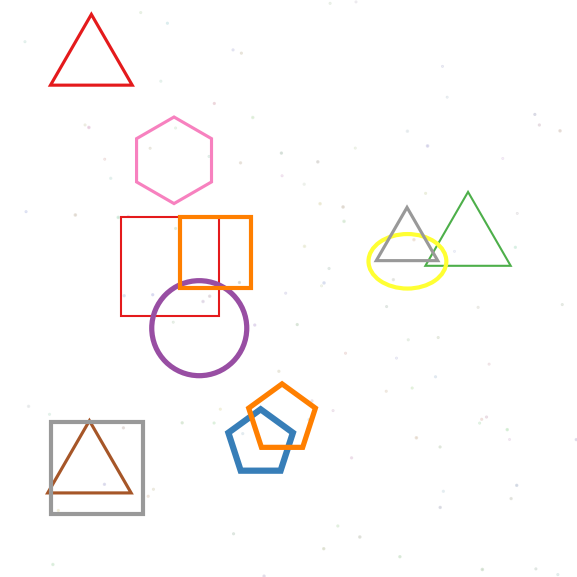[{"shape": "triangle", "thickness": 1.5, "radius": 0.41, "center": [0.158, 0.893]}, {"shape": "square", "thickness": 1, "radius": 0.43, "center": [0.294, 0.538]}, {"shape": "pentagon", "thickness": 3, "radius": 0.29, "center": [0.451, 0.232]}, {"shape": "triangle", "thickness": 1, "radius": 0.43, "center": [0.81, 0.582]}, {"shape": "circle", "thickness": 2.5, "radius": 0.41, "center": [0.345, 0.431]}, {"shape": "square", "thickness": 2, "radius": 0.31, "center": [0.373, 0.562]}, {"shape": "pentagon", "thickness": 2.5, "radius": 0.3, "center": [0.488, 0.274]}, {"shape": "oval", "thickness": 2, "radius": 0.34, "center": [0.705, 0.547]}, {"shape": "triangle", "thickness": 1.5, "radius": 0.42, "center": [0.155, 0.187]}, {"shape": "hexagon", "thickness": 1.5, "radius": 0.37, "center": [0.301, 0.722]}, {"shape": "square", "thickness": 2, "radius": 0.4, "center": [0.168, 0.189]}, {"shape": "triangle", "thickness": 1.5, "radius": 0.31, "center": [0.705, 0.579]}]